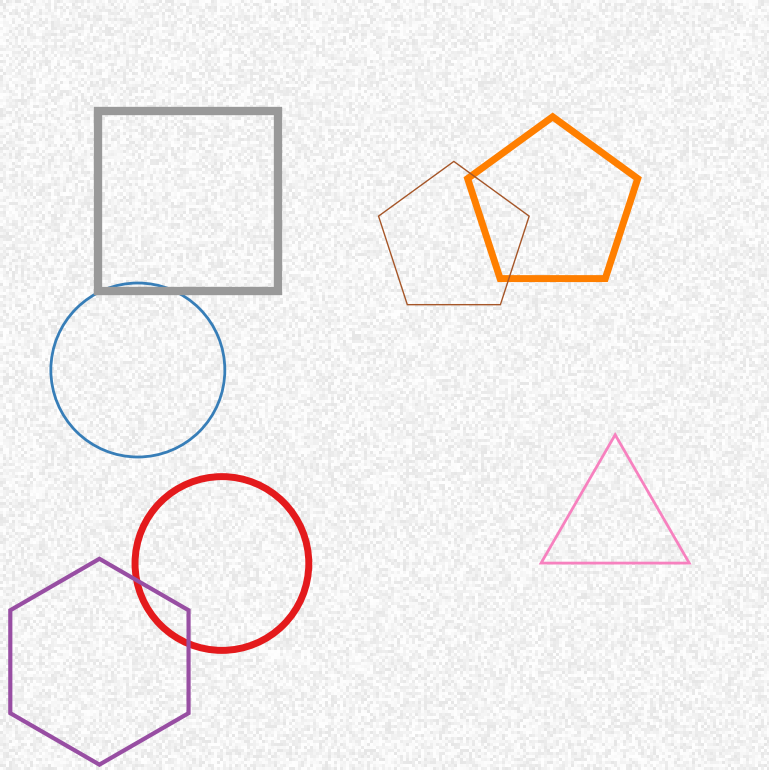[{"shape": "circle", "thickness": 2.5, "radius": 0.56, "center": [0.288, 0.268]}, {"shape": "circle", "thickness": 1, "radius": 0.56, "center": [0.179, 0.519]}, {"shape": "hexagon", "thickness": 1.5, "radius": 0.67, "center": [0.129, 0.141]}, {"shape": "pentagon", "thickness": 2.5, "radius": 0.58, "center": [0.718, 0.732]}, {"shape": "pentagon", "thickness": 0.5, "radius": 0.51, "center": [0.589, 0.688]}, {"shape": "triangle", "thickness": 1, "radius": 0.56, "center": [0.799, 0.324]}, {"shape": "square", "thickness": 3, "radius": 0.58, "center": [0.244, 0.739]}]